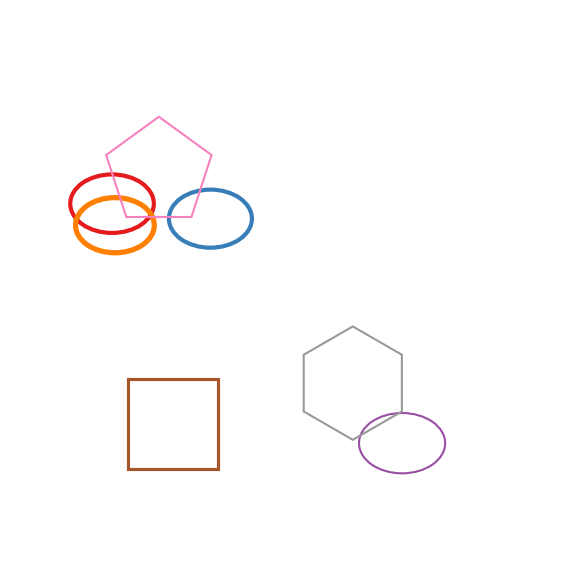[{"shape": "oval", "thickness": 2, "radius": 0.36, "center": [0.194, 0.646]}, {"shape": "oval", "thickness": 2, "radius": 0.36, "center": [0.364, 0.621]}, {"shape": "oval", "thickness": 1, "radius": 0.37, "center": [0.696, 0.232]}, {"shape": "oval", "thickness": 2.5, "radius": 0.34, "center": [0.199, 0.609]}, {"shape": "square", "thickness": 1.5, "radius": 0.39, "center": [0.3, 0.265]}, {"shape": "pentagon", "thickness": 1, "radius": 0.48, "center": [0.275, 0.701]}, {"shape": "hexagon", "thickness": 1, "radius": 0.49, "center": [0.611, 0.336]}]